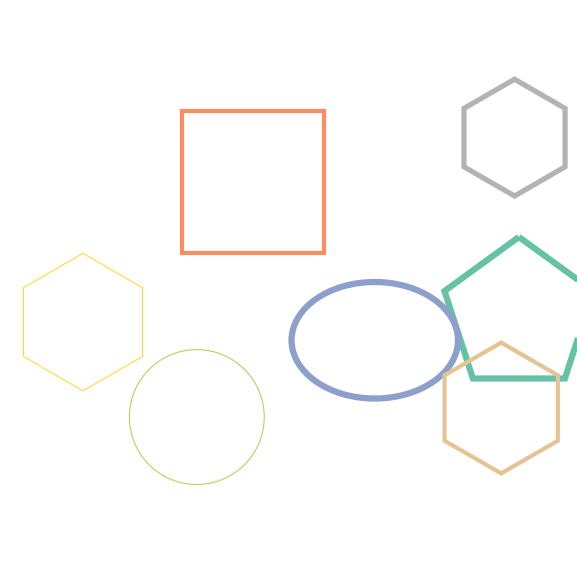[{"shape": "pentagon", "thickness": 3, "radius": 0.68, "center": [0.899, 0.453]}, {"shape": "square", "thickness": 2, "radius": 0.62, "center": [0.438, 0.685]}, {"shape": "oval", "thickness": 3, "radius": 0.72, "center": [0.649, 0.41]}, {"shape": "circle", "thickness": 0.5, "radius": 0.58, "center": [0.341, 0.277]}, {"shape": "hexagon", "thickness": 0.5, "radius": 0.6, "center": [0.144, 0.441]}, {"shape": "hexagon", "thickness": 2, "radius": 0.57, "center": [0.868, 0.293]}, {"shape": "hexagon", "thickness": 2.5, "radius": 0.51, "center": [0.891, 0.761]}]